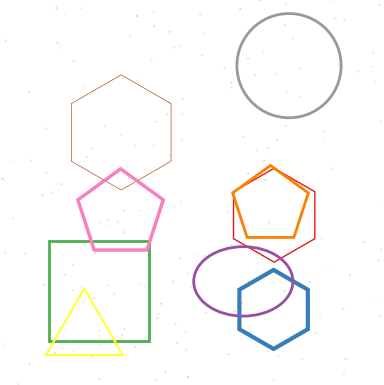[{"shape": "hexagon", "thickness": 1, "radius": 0.61, "center": [0.712, 0.441]}, {"shape": "hexagon", "thickness": 3, "radius": 0.51, "center": [0.711, 0.196]}, {"shape": "square", "thickness": 2, "radius": 0.65, "center": [0.257, 0.245]}, {"shape": "oval", "thickness": 2, "radius": 0.64, "center": [0.632, 0.269]}, {"shape": "pentagon", "thickness": 2, "radius": 0.52, "center": [0.703, 0.467]}, {"shape": "triangle", "thickness": 1.5, "radius": 0.58, "center": [0.219, 0.135]}, {"shape": "hexagon", "thickness": 0.5, "radius": 0.75, "center": [0.315, 0.656]}, {"shape": "pentagon", "thickness": 2.5, "radius": 0.58, "center": [0.313, 0.445]}, {"shape": "circle", "thickness": 2, "radius": 0.68, "center": [0.751, 0.829]}]